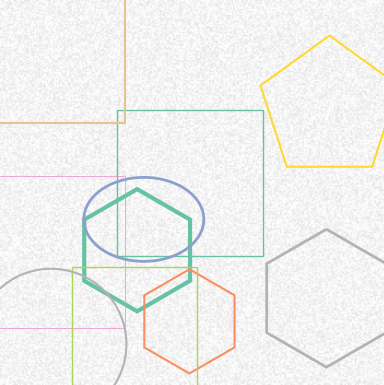[{"shape": "square", "thickness": 1, "radius": 0.95, "center": [0.493, 0.525]}, {"shape": "hexagon", "thickness": 3, "radius": 0.79, "center": [0.356, 0.35]}, {"shape": "hexagon", "thickness": 1.5, "radius": 0.68, "center": [0.492, 0.165]}, {"shape": "oval", "thickness": 2, "radius": 0.78, "center": [0.374, 0.43]}, {"shape": "square", "thickness": 0.5, "radius": 0.99, "center": [0.128, 0.345]}, {"shape": "square", "thickness": 1, "radius": 0.81, "center": [0.349, 0.146]}, {"shape": "pentagon", "thickness": 1.5, "radius": 0.94, "center": [0.856, 0.719]}, {"shape": "square", "thickness": 1.5, "radius": 0.93, "center": [0.137, 0.867]}, {"shape": "hexagon", "thickness": 2, "radius": 0.9, "center": [0.848, 0.226]}, {"shape": "circle", "thickness": 1.5, "radius": 0.98, "center": [0.132, 0.106]}]